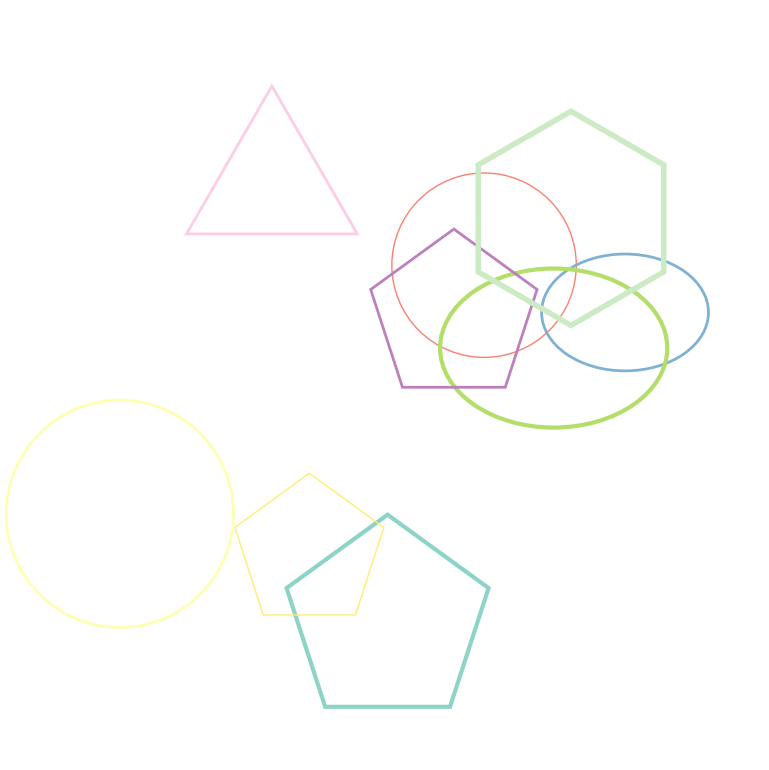[{"shape": "pentagon", "thickness": 1.5, "radius": 0.69, "center": [0.503, 0.194]}, {"shape": "circle", "thickness": 1, "radius": 0.74, "center": [0.156, 0.333]}, {"shape": "circle", "thickness": 0.5, "radius": 0.6, "center": [0.629, 0.656]}, {"shape": "oval", "thickness": 1, "radius": 0.54, "center": [0.812, 0.594]}, {"shape": "oval", "thickness": 1.5, "radius": 0.74, "center": [0.719, 0.548]}, {"shape": "triangle", "thickness": 1, "radius": 0.64, "center": [0.353, 0.76]}, {"shape": "pentagon", "thickness": 1, "radius": 0.57, "center": [0.589, 0.589]}, {"shape": "hexagon", "thickness": 2, "radius": 0.7, "center": [0.742, 0.716]}, {"shape": "pentagon", "thickness": 0.5, "radius": 0.51, "center": [0.402, 0.284]}]